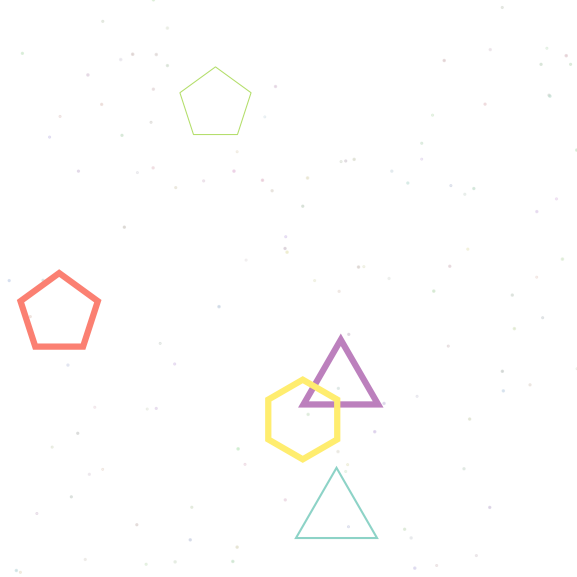[{"shape": "triangle", "thickness": 1, "radius": 0.41, "center": [0.583, 0.108]}, {"shape": "pentagon", "thickness": 3, "radius": 0.35, "center": [0.102, 0.456]}, {"shape": "pentagon", "thickness": 0.5, "radius": 0.32, "center": [0.373, 0.819]}, {"shape": "triangle", "thickness": 3, "radius": 0.37, "center": [0.59, 0.336]}, {"shape": "hexagon", "thickness": 3, "radius": 0.34, "center": [0.524, 0.273]}]